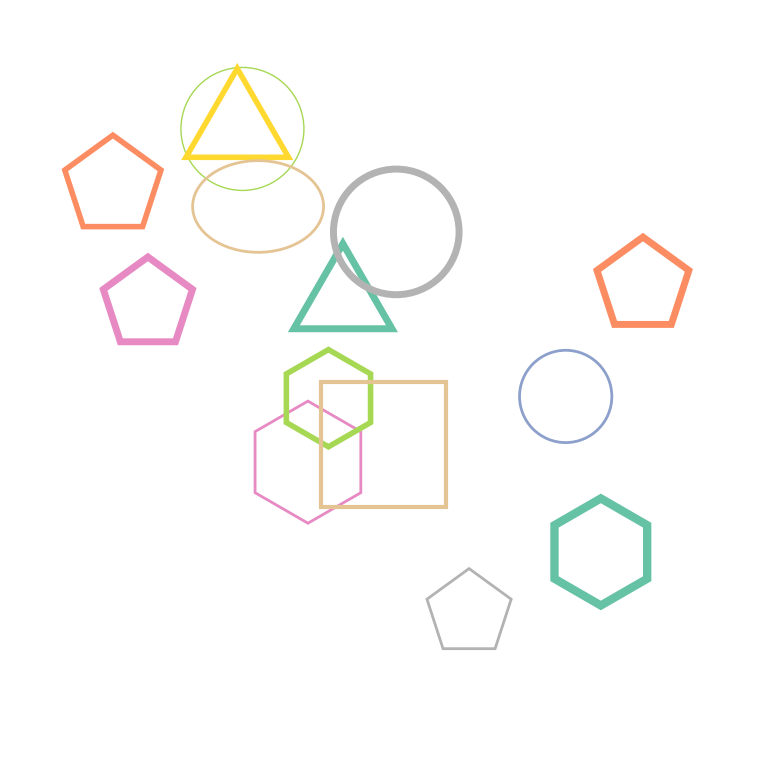[{"shape": "triangle", "thickness": 2.5, "radius": 0.37, "center": [0.445, 0.61]}, {"shape": "hexagon", "thickness": 3, "radius": 0.35, "center": [0.78, 0.283]}, {"shape": "pentagon", "thickness": 2, "radius": 0.33, "center": [0.147, 0.759]}, {"shape": "pentagon", "thickness": 2.5, "radius": 0.31, "center": [0.835, 0.629]}, {"shape": "circle", "thickness": 1, "radius": 0.3, "center": [0.735, 0.485]}, {"shape": "pentagon", "thickness": 2.5, "radius": 0.3, "center": [0.192, 0.605]}, {"shape": "hexagon", "thickness": 1, "radius": 0.4, "center": [0.4, 0.4]}, {"shape": "circle", "thickness": 0.5, "radius": 0.4, "center": [0.315, 0.833]}, {"shape": "hexagon", "thickness": 2, "radius": 0.32, "center": [0.427, 0.483]}, {"shape": "triangle", "thickness": 2, "radius": 0.38, "center": [0.308, 0.834]}, {"shape": "square", "thickness": 1.5, "radius": 0.4, "center": [0.498, 0.422]}, {"shape": "oval", "thickness": 1, "radius": 0.43, "center": [0.335, 0.732]}, {"shape": "pentagon", "thickness": 1, "radius": 0.29, "center": [0.609, 0.204]}, {"shape": "circle", "thickness": 2.5, "radius": 0.41, "center": [0.515, 0.699]}]